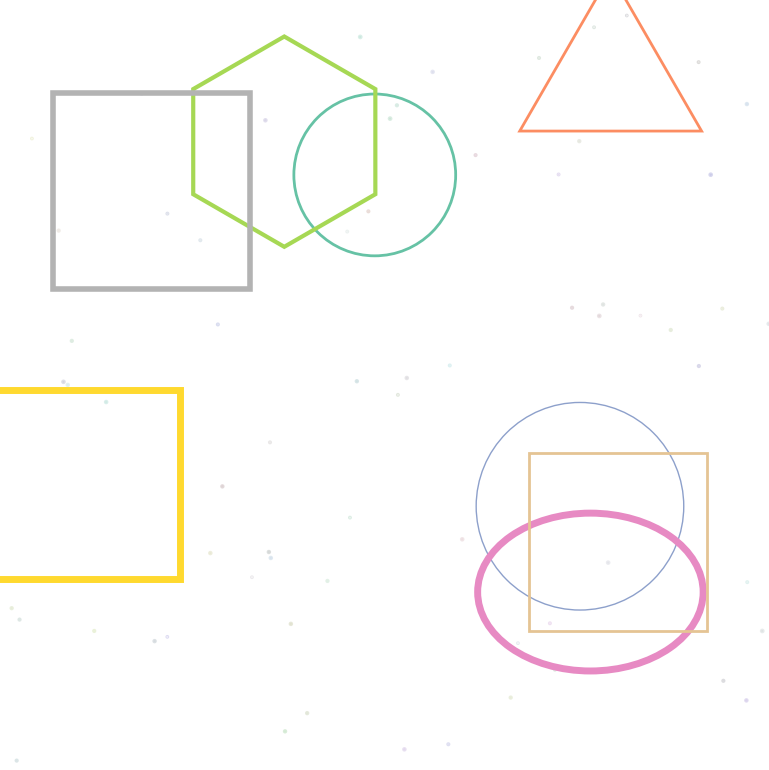[{"shape": "circle", "thickness": 1, "radius": 0.53, "center": [0.487, 0.773]}, {"shape": "triangle", "thickness": 1, "radius": 0.68, "center": [0.793, 0.898]}, {"shape": "circle", "thickness": 0.5, "radius": 0.67, "center": [0.753, 0.343]}, {"shape": "oval", "thickness": 2.5, "radius": 0.73, "center": [0.767, 0.231]}, {"shape": "hexagon", "thickness": 1.5, "radius": 0.68, "center": [0.369, 0.816]}, {"shape": "square", "thickness": 2.5, "radius": 0.61, "center": [0.112, 0.371]}, {"shape": "square", "thickness": 1, "radius": 0.58, "center": [0.803, 0.297]}, {"shape": "square", "thickness": 2, "radius": 0.64, "center": [0.197, 0.752]}]